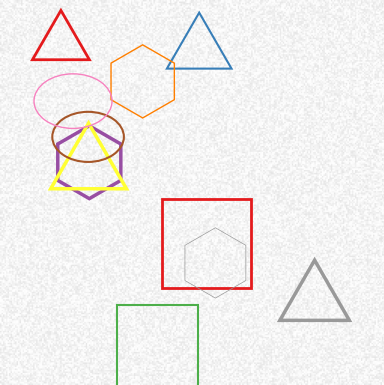[{"shape": "triangle", "thickness": 2, "radius": 0.43, "center": [0.158, 0.888]}, {"shape": "square", "thickness": 2, "radius": 0.58, "center": [0.537, 0.367]}, {"shape": "triangle", "thickness": 1.5, "radius": 0.48, "center": [0.517, 0.87]}, {"shape": "square", "thickness": 1.5, "radius": 0.53, "center": [0.408, 0.101]}, {"shape": "hexagon", "thickness": 2.5, "radius": 0.47, "center": [0.232, 0.579]}, {"shape": "hexagon", "thickness": 1, "radius": 0.47, "center": [0.371, 0.789]}, {"shape": "triangle", "thickness": 2.5, "radius": 0.57, "center": [0.23, 0.566]}, {"shape": "oval", "thickness": 1.5, "radius": 0.46, "center": [0.229, 0.644]}, {"shape": "oval", "thickness": 1, "radius": 0.51, "center": [0.19, 0.737]}, {"shape": "hexagon", "thickness": 0.5, "radius": 0.46, "center": [0.559, 0.317]}, {"shape": "triangle", "thickness": 2.5, "radius": 0.52, "center": [0.817, 0.22]}]